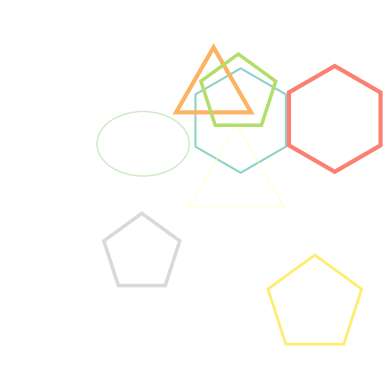[{"shape": "hexagon", "thickness": 1.5, "radius": 0.68, "center": [0.625, 0.687]}, {"shape": "triangle", "thickness": 0.5, "radius": 0.72, "center": [0.615, 0.532]}, {"shape": "hexagon", "thickness": 3, "radius": 0.69, "center": [0.869, 0.691]}, {"shape": "triangle", "thickness": 3, "radius": 0.56, "center": [0.555, 0.764]}, {"shape": "pentagon", "thickness": 2.5, "radius": 0.51, "center": [0.619, 0.757]}, {"shape": "pentagon", "thickness": 2.5, "radius": 0.52, "center": [0.368, 0.342]}, {"shape": "oval", "thickness": 1, "radius": 0.6, "center": [0.372, 0.627]}, {"shape": "pentagon", "thickness": 2, "radius": 0.64, "center": [0.818, 0.21]}]